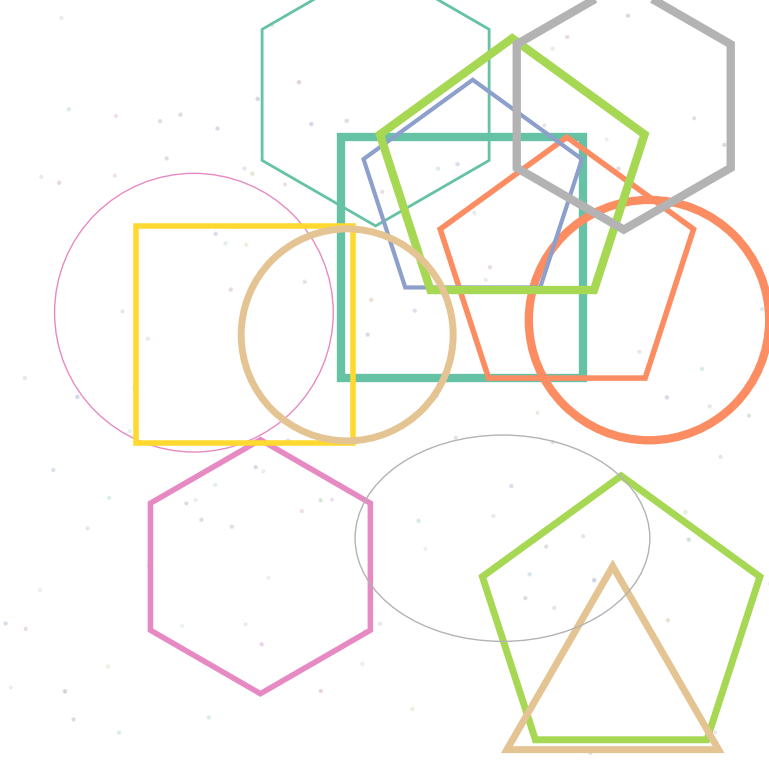[{"shape": "hexagon", "thickness": 1, "radius": 0.85, "center": [0.488, 0.877]}, {"shape": "square", "thickness": 3, "radius": 0.79, "center": [0.6, 0.666]}, {"shape": "pentagon", "thickness": 2, "radius": 0.86, "center": [0.736, 0.649]}, {"shape": "circle", "thickness": 3, "radius": 0.78, "center": [0.843, 0.584]}, {"shape": "pentagon", "thickness": 1.5, "radius": 0.75, "center": [0.614, 0.747]}, {"shape": "hexagon", "thickness": 2, "radius": 0.82, "center": [0.338, 0.264]}, {"shape": "circle", "thickness": 0.5, "radius": 0.9, "center": [0.252, 0.594]}, {"shape": "pentagon", "thickness": 3, "radius": 0.9, "center": [0.665, 0.77]}, {"shape": "pentagon", "thickness": 2.5, "radius": 0.95, "center": [0.807, 0.193]}, {"shape": "square", "thickness": 2, "radius": 0.7, "center": [0.317, 0.566]}, {"shape": "triangle", "thickness": 2.5, "radius": 0.79, "center": [0.796, 0.106]}, {"shape": "circle", "thickness": 2.5, "radius": 0.69, "center": [0.451, 0.565]}, {"shape": "hexagon", "thickness": 3, "radius": 0.8, "center": [0.81, 0.862]}, {"shape": "oval", "thickness": 0.5, "radius": 0.96, "center": [0.653, 0.301]}]